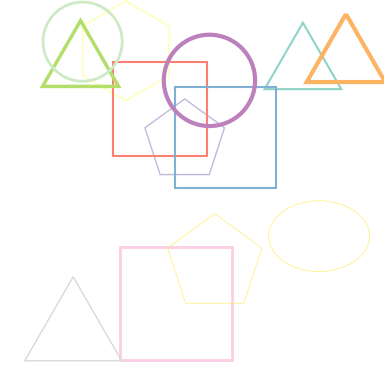[{"shape": "triangle", "thickness": 1.5, "radius": 0.58, "center": [0.787, 0.826]}, {"shape": "hexagon", "thickness": 1, "radius": 0.65, "center": [0.327, 0.868]}, {"shape": "pentagon", "thickness": 1, "radius": 0.54, "center": [0.48, 0.634]}, {"shape": "square", "thickness": 1.5, "radius": 0.61, "center": [0.416, 0.716]}, {"shape": "square", "thickness": 1.5, "radius": 0.65, "center": [0.586, 0.642]}, {"shape": "triangle", "thickness": 3, "radius": 0.59, "center": [0.899, 0.846]}, {"shape": "triangle", "thickness": 2.5, "radius": 0.57, "center": [0.209, 0.833]}, {"shape": "square", "thickness": 2, "radius": 0.73, "center": [0.457, 0.212]}, {"shape": "triangle", "thickness": 1, "radius": 0.73, "center": [0.19, 0.136]}, {"shape": "circle", "thickness": 3, "radius": 0.59, "center": [0.544, 0.791]}, {"shape": "circle", "thickness": 2, "radius": 0.51, "center": [0.215, 0.892]}, {"shape": "oval", "thickness": 0.5, "radius": 0.66, "center": [0.829, 0.387]}, {"shape": "pentagon", "thickness": 0.5, "radius": 0.64, "center": [0.558, 0.316]}]